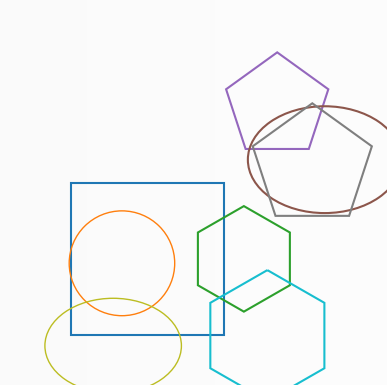[{"shape": "square", "thickness": 1.5, "radius": 0.98, "center": [0.381, 0.328]}, {"shape": "circle", "thickness": 1, "radius": 0.68, "center": [0.315, 0.316]}, {"shape": "hexagon", "thickness": 1.5, "radius": 0.69, "center": [0.629, 0.328]}, {"shape": "pentagon", "thickness": 1.5, "radius": 0.69, "center": [0.715, 0.725]}, {"shape": "oval", "thickness": 1.5, "radius": 0.99, "center": [0.838, 0.585]}, {"shape": "pentagon", "thickness": 1.5, "radius": 0.81, "center": [0.806, 0.57]}, {"shape": "oval", "thickness": 1, "radius": 0.88, "center": [0.292, 0.102]}, {"shape": "hexagon", "thickness": 1.5, "radius": 0.85, "center": [0.69, 0.128]}]